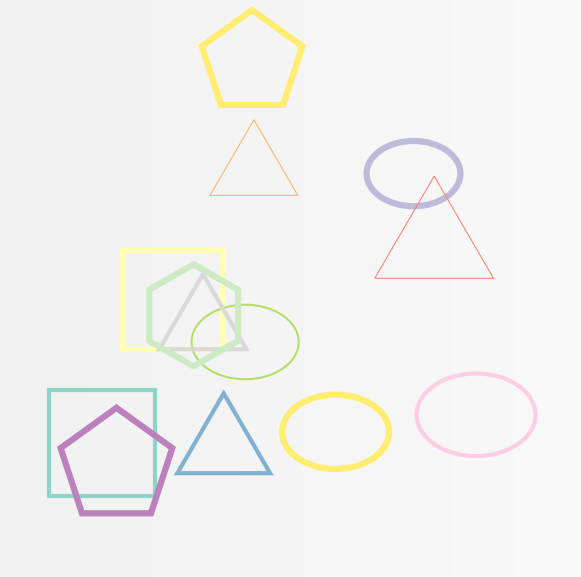[{"shape": "square", "thickness": 2, "radius": 0.46, "center": [0.175, 0.232]}, {"shape": "square", "thickness": 2.5, "radius": 0.43, "center": [0.296, 0.48]}, {"shape": "oval", "thickness": 3, "radius": 0.4, "center": [0.711, 0.699]}, {"shape": "triangle", "thickness": 0.5, "radius": 0.59, "center": [0.747, 0.576]}, {"shape": "triangle", "thickness": 2, "radius": 0.46, "center": [0.385, 0.226]}, {"shape": "triangle", "thickness": 0.5, "radius": 0.44, "center": [0.437, 0.704]}, {"shape": "oval", "thickness": 1, "radius": 0.46, "center": [0.422, 0.407]}, {"shape": "oval", "thickness": 2, "radius": 0.51, "center": [0.819, 0.281]}, {"shape": "triangle", "thickness": 2, "radius": 0.43, "center": [0.349, 0.438]}, {"shape": "pentagon", "thickness": 3, "radius": 0.5, "center": [0.2, 0.192]}, {"shape": "hexagon", "thickness": 3, "radius": 0.44, "center": [0.333, 0.453]}, {"shape": "oval", "thickness": 3, "radius": 0.46, "center": [0.577, 0.251]}, {"shape": "pentagon", "thickness": 3, "radius": 0.45, "center": [0.434, 0.891]}]